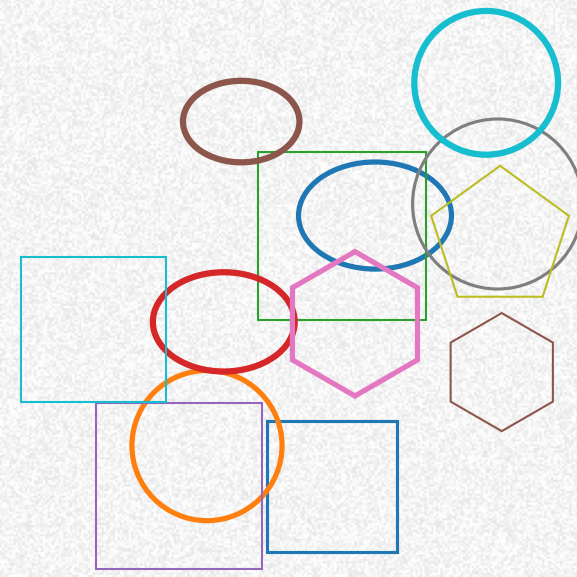[{"shape": "oval", "thickness": 2.5, "radius": 0.66, "center": [0.649, 0.626]}, {"shape": "square", "thickness": 1.5, "radius": 0.56, "center": [0.574, 0.157]}, {"shape": "circle", "thickness": 2.5, "radius": 0.65, "center": [0.358, 0.228]}, {"shape": "square", "thickness": 1, "radius": 0.73, "center": [0.593, 0.59]}, {"shape": "oval", "thickness": 3, "radius": 0.61, "center": [0.387, 0.442]}, {"shape": "square", "thickness": 1, "radius": 0.72, "center": [0.31, 0.157]}, {"shape": "oval", "thickness": 3, "radius": 0.5, "center": [0.418, 0.789]}, {"shape": "hexagon", "thickness": 1, "radius": 0.51, "center": [0.869, 0.355]}, {"shape": "hexagon", "thickness": 2.5, "radius": 0.62, "center": [0.615, 0.438]}, {"shape": "circle", "thickness": 1.5, "radius": 0.74, "center": [0.862, 0.646]}, {"shape": "pentagon", "thickness": 1, "radius": 0.63, "center": [0.866, 0.587]}, {"shape": "square", "thickness": 1, "radius": 0.63, "center": [0.161, 0.428]}, {"shape": "circle", "thickness": 3, "radius": 0.62, "center": [0.842, 0.856]}]